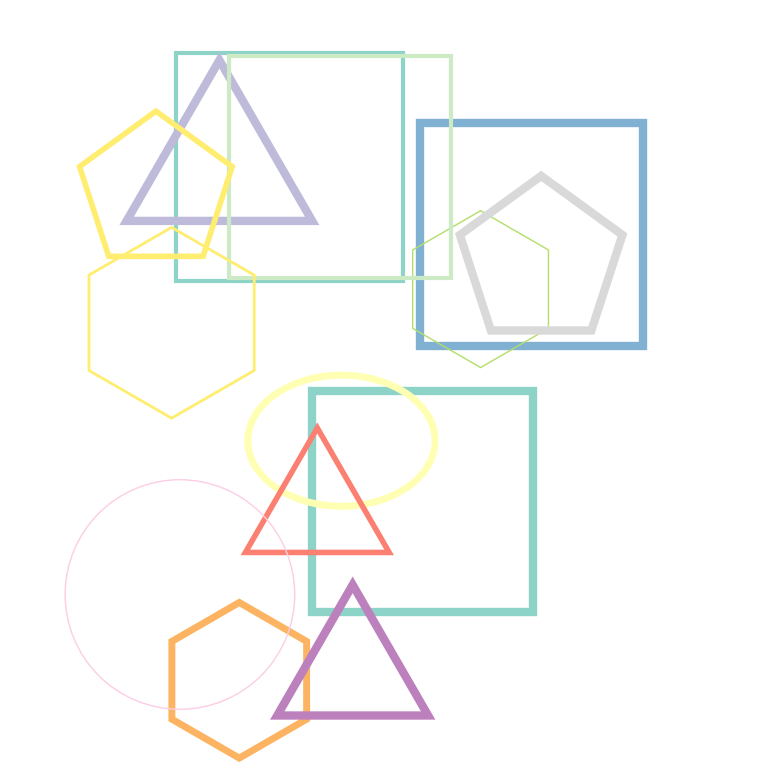[{"shape": "square", "thickness": 3, "radius": 0.72, "center": [0.549, 0.349]}, {"shape": "square", "thickness": 1.5, "radius": 0.74, "center": [0.376, 0.783]}, {"shape": "oval", "thickness": 2.5, "radius": 0.61, "center": [0.443, 0.428]}, {"shape": "triangle", "thickness": 3, "radius": 0.7, "center": [0.285, 0.783]}, {"shape": "triangle", "thickness": 2, "radius": 0.54, "center": [0.412, 0.336]}, {"shape": "square", "thickness": 3, "radius": 0.72, "center": [0.691, 0.696]}, {"shape": "hexagon", "thickness": 2.5, "radius": 0.51, "center": [0.311, 0.117]}, {"shape": "hexagon", "thickness": 0.5, "radius": 0.51, "center": [0.624, 0.624]}, {"shape": "circle", "thickness": 0.5, "radius": 0.75, "center": [0.234, 0.228]}, {"shape": "pentagon", "thickness": 3, "radius": 0.55, "center": [0.703, 0.661]}, {"shape": "triangle", "thickness": 3, "radius": 0.57, "center": [0.458, 0.127]}, {"shape": "square", "thickness": 1.5, "radius": 0.72, "center": [0.441, 0.783]}, {"shape": "pentagon", "thickness": 2, "radius": 0.52, "center": [0.202, 0.751]}, {"shape": "hexagon", "thickness": 1, "radius": 0.62, "center": [0.223, 0.581]}]